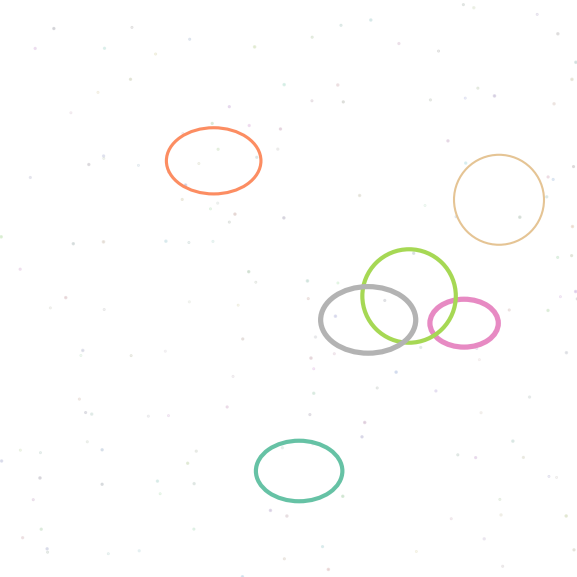[{"shape": "oval", "thickness": 2, "radius": 0.37, "center": [0.518, 0.184]}, {"shape": "oval", "thickness": 1.5, "radius": 0.41, "center": [0.37, 0.721]}, {"shape": "oval", "thickness": 2.5, "radius": 0.3, "center": [0.804, 0.44]}, {"shape": "circle", "thickness": 2, "radius": 0.4, "center": [0.708, 0.487]}, {"shape": "circle", "thickness": 1, "radius": 0.39, "center": [0.864, 0.653]}, {"shape": "oval", "thickness": 2.5, "radius": 0.41, "center": [0.638, 0.445]}]